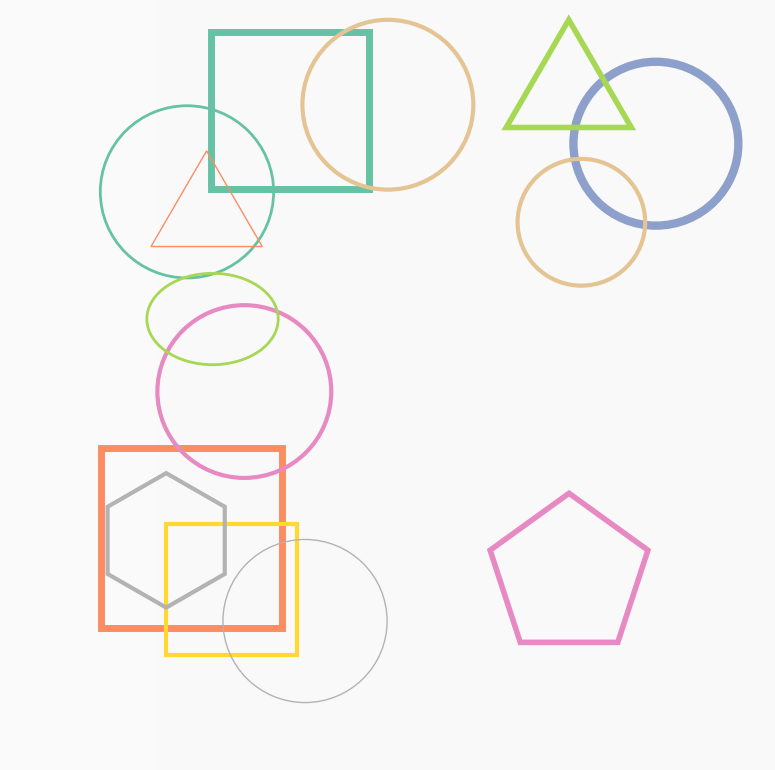[{"shape": "circle", "thickness": 1, "radius": 0.56, "center": [0.241, 0.751]}, {"shape": "square", "thickness": 2.5, "radius": 0.51, "center": [0.375, 0.857]}, {"shape": "triangle", "thickness": 0.5, "radius": 0.41, "center": [0.267, 0.721]}, {"shape": "square", "thickness": 2.5, "radius": 0.58, "center": [0.247, 0.302]}, {"shape": "circle", "thickness": 3, "radius": 0.53, "center": [0.846, 0.813]}, {"shape": "circle", "thickness": 1.5, "radius": 0.56, "center": [0.315, 0.492]}, {"shape": "pentagon", "thickness": 2, "radius": 0.54, "center": [0.734, 0.252]}, {"shape": "oval", "thickness": 1, "radius": 0.42, "center": [0.274, 0.586]}, {"shape": "triangle", "thickness": 2, "radius": 0.47, "center": [0.734, 0.881]}, {"shape": "square", "thickness": 1.5, "radius": 0.42, "center": [0.299, 0.234]}, {"shape": "circle", "thickness": 1.5, "radius": 0.55, "center": [0.5, 0.864]}, {"shape": "circle", "thickness": 1.5, "radius": 0.41, "center": [0.75, 0.711]}, {"shape": "circle", "thickness": 0.5, "radius": 0.53, "center": [0.394, 0.193]}, {"shape": "hexagon", "thickness": 1.5, "radius": 0.44, "center": [0.214, 0.298]}]